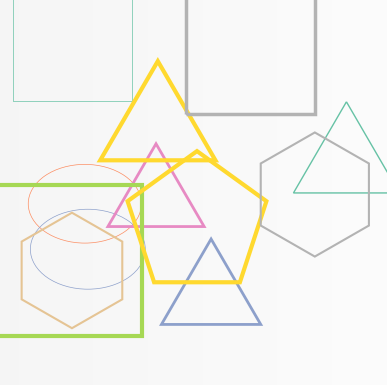[{"shape": "square", "thickness": 0.5, "radius": 0.77, "center": [0.187, 0.892]}, {"shape": "triangle", "thickness": 1, "radius": 0.79, "center": [0.894, 0.578]}, {"shape": "oval", "thickness": 0.5, "radius": 0.73, "center": [0.219, 0.471]}, {"shape": "oval", "thickness": 0.5, "radius": 0.74, "center": [0.227, 0.353]}, {"shape": "triangle", "thickness": 2, "radius": 0.74, "center": [0.545, 0.231]}, {"shape": "triangle", "thickness": 2, "radius": 0.72, "center": [0.403, 0.483]}, {"shape": "square", "thickness": 3, "radius": 0.98, "center": [0.171, 0.323]}, {"shape": "pentagon", "thickness": 3, "radius": 0.94, "center": [0.508, 0.419]}, {"shape": "triangle", "thickness": 3, "radius": 0.86, "center": [0.407, 0.669]}, {"shape": "hexagon", "thickness": 1.5, "radius": 0.75, "center": [0.186, 0.298]}, {"shape": "square", "thickness": 2.5, "radius": 0.83, "center": [0.646, 0.871]}, {"shape": "hexagon", "thickness": 1.5, "radius": 0.81, "center": [0.812, 0.495]}]